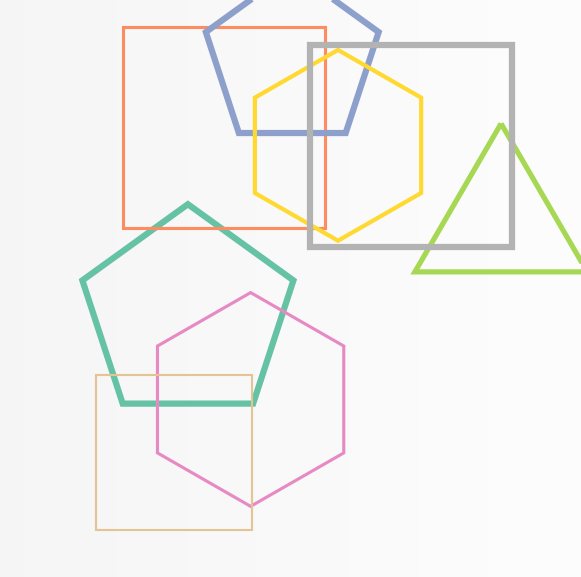[{"shape": "pentagon", "thickness": 3, "radius": 0.95, "center": [0.323, 0.455]}, {"shape": "square", "thickness": 1.5, "radius": 0.87, "center": [0.385, 0.778]}, {"shape": "pentagon", "thickness": 3, "radius": 0.78, "center": [0.503, 0.895]}, {"shape": "hexagon", "thickness": 1.5, "radius": 0.93, "center": [0.431, 0.307]}, {"shape": "triangle", "thickness": 2.5, "radius": 0.86, "center": [0.862, 0.614]}, {"shape": "hexagon", "thickness": 2, "radius": 0.83, "center": [0.582, 0.747]}, {"shape": "square", "thickness": 1, "radius": 0.67, "center": [0.3, 0.216]}, {"shape": "square", "thickness": 3, "radius": 0.87, "center": [0.707, 0.746]}]